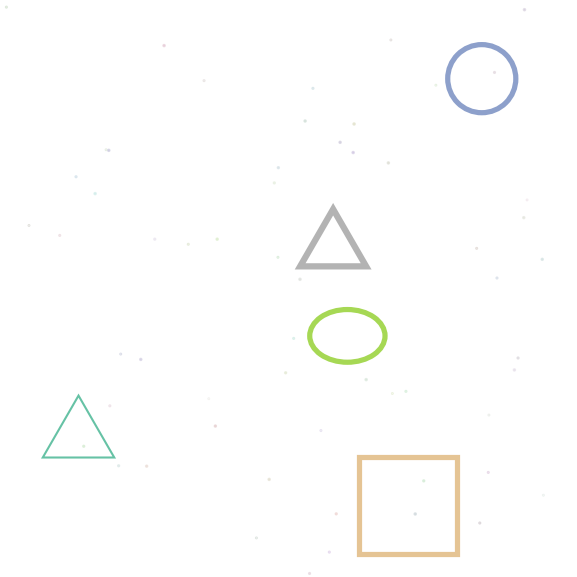[{"shape": "triangle", "thickness": 1, "radius": 0.36, "center": [0.136, 0.243]}, {"shape": "circle", "thickness": 2.5, "radius": 0.29, "center": [0.834, 0.863]}, {"shape": "oval", "thickness": 2.5, "radius": 0.33, "center": [0.602, 0.418]}, {"shape": "square", "thickness": 2.5, "radius": 0.42, "center": [0.706, 0.124]}, {"shape": "triangle", "thickness": 3, "radius": 0.33, "center": [0.577, 0.571]}]